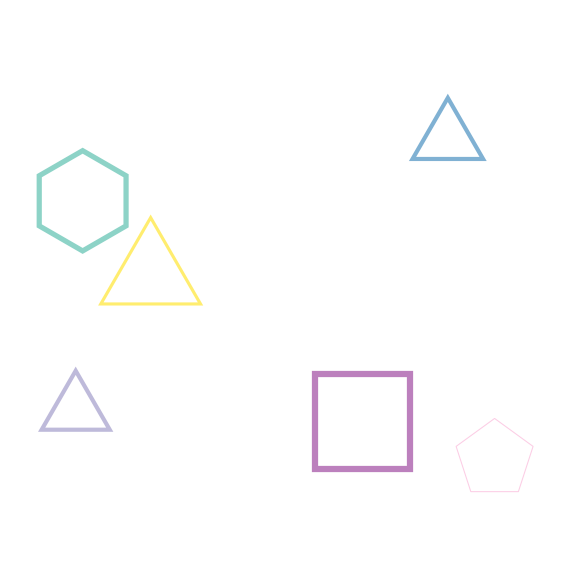[{"shape": "hexagon", "thickness": 2.5, "radius": 0.43, "center": [0.143, 0.651]}, {"shape": "triangle", "thickness": 2, "radius": 0.34, "center": [0.131, 0.289]}, {"shape": "triangle", "thickness": 2, "radius": 0.35, "center": [0.775, 0.759]}, {"shape": "pentagon", "thickness": 0.5, "radius": 0.35, "center": [0.856, 0.204]}, {"shape": "square", "thickness": 3, "radius": 0.41, "center": [0.627, 0.269]}, {"shape": "triangle", "thickness": 1.5, "radius": 0.5, "center": [0.261, 0.523]}]